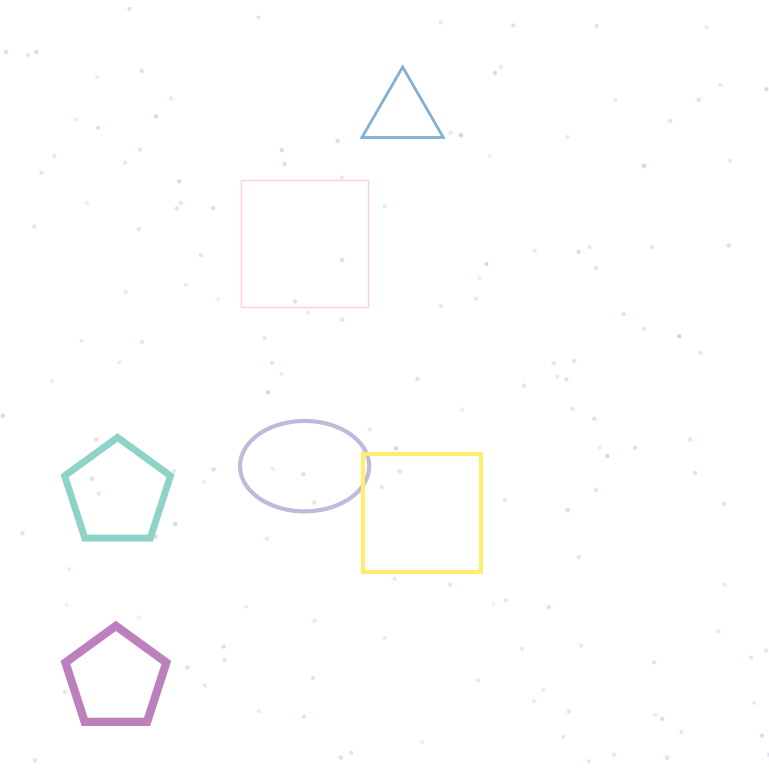[{"shape": "pentagon", "thickness": 2.5, "radius": 0.36, "center": [0.153, 0.36]}, {"shape": "oval", "thickness": 1.5, "radius": 0.42, "center": [0.396, 0.395]}, {"shape": "triangle", "thickness": 1, "radius": 0.31, "center": [0.523, 0.852]}, {"shape": "square", "thickness": 0.5, "radius": 0.41, "center": [0.395, 0.684]}, {"shape": "pentagon", "thickness": 3, "radius": 0.34, "center": [0.151, 0.118]}, {"shape": "square", "thickness": 1.5, "radius": 0.38, "center": [0.548, 0.334]}]